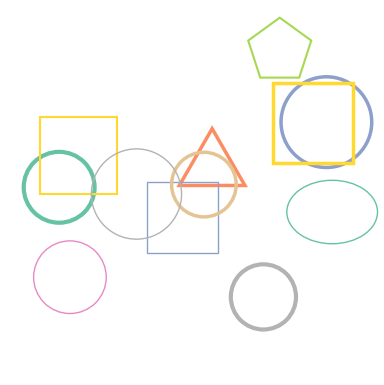[{"shape": "oval", "thickness": 1, "radius": 0.59, "center": [0.863, 0.449]}, {"shape": "circle", "thickness": 3, "radius": 0.46, "center": [0.154, 0.514]}, {"shape": "triangle", "thickness": 2.5, "radius": 0.49, "center": [0.551, 0.567]}, {"shape": "circle", "thickness": 2.5, "radius": 0.59, "center": [0.848, 0.683]}, {"shape": "square", "thickness": 1, "radius": 0.46, "center": [0.474, 0.436]}, {"shape": "circle", "thickness": 1, "radius": 0.47, "center": [0.182, 0.28]}, {"shape": "pentagon", "thickness": 1.5, "radius": 0.43, "center": [0.727, 0.868]}, {"shape": "square", "thickness": 2.5, "radius": 0.52, "center": [0.813, 0.681]}, {"shape": "square", "thickness": 1.5, "radius": 0.5, "center": [0.204, 0.596]}, {"shape": "circle", "thickness": 2.5, "radius": 0.42, "center": [0.53, 0.521]}, {"shape": "circle", "thickness": 1, "radius": 0.59, "center": [0.354, 0.496]}, {"shape": "circle", "thickness": 3, "radius": 0.42, "center": [0.684, 0.229]}]